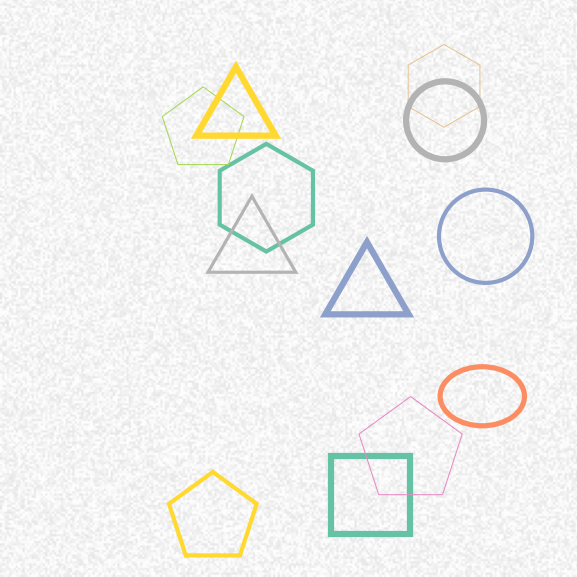[{"shape": "square", "thickness": 3, "radius": 0.34, "center": [0.641, 0.142]}, {"shape": "hexagon", "thickness": 2, "radius": 0.47, "center": [0.461, 0.657]}, {"shape": "oval", "thickness": 2.5, "radius": 0.37, "center": [0.835, 0.313]}, {"shape": "circle", "thickness": 2, "radius": 0.4, "center": [0.841, 0.59]}, {"shape": "triangle", "thickness": 3, "radius": 0.42, "center": [0.635, 0.497]}, {"shape": "pentagon", "thickness": 0.5, "radius": 0.47, "center": [0.711, 0.219]}, {"shape": "pentagon", "thickness": 0.5, "radius": 0.37, "center": [0.352, 0.774]}, {"shape": "pentagon", "thickness": 2, "radius": 0.4, "center": [0.369, 0.102]}, {"shape": "triangle", "thickness": 3, "radius": 0.4, "center": [0.409, 0.804]}, {"shape": "hexagon", "thickness": 0.5, "radius": 0.36, "center": [0.769, 0.851]}, {"shape": "circle", "thickness": 3, "radius": 0.34, "center": [0.771, 0.791]}, {"shape": "triangle", "thickness": 1.5, "radius": 0.44, "center": [0.436, 0.572]}]